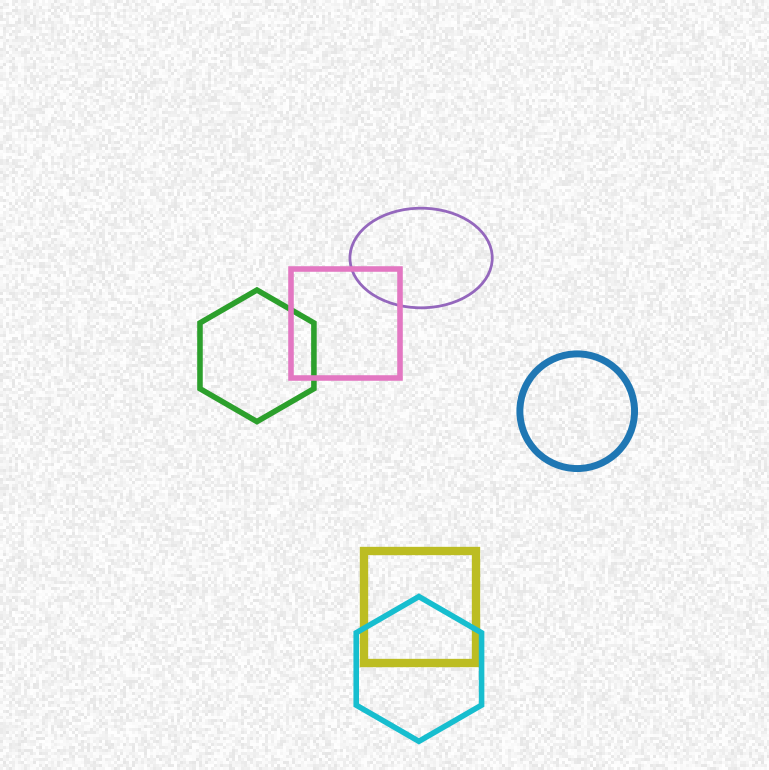[{"shape": "circle", "thickness": 2.5, "radius": 0.37, "center": [0.75, 0.466]}, {"shape": "hexagon", "thickness": 2, "radius": 0.43, "center": [0.334, 0.538]}, {"shape": "oval", "thickness": 1, "radius": 0.46, "center": [0.547, 0.665]}, {"shape": "square", "thickness": 2, "radius": 0.35, "center": [0.448, 0.58]}, {"shape": "square", "thickness": 3, "radius": 0.36, "center": [0.546, 0.212]}, {"shape": "hexagon", "thickness": 2, "radius": 0.47, "center": [0.544, 0.131]}]